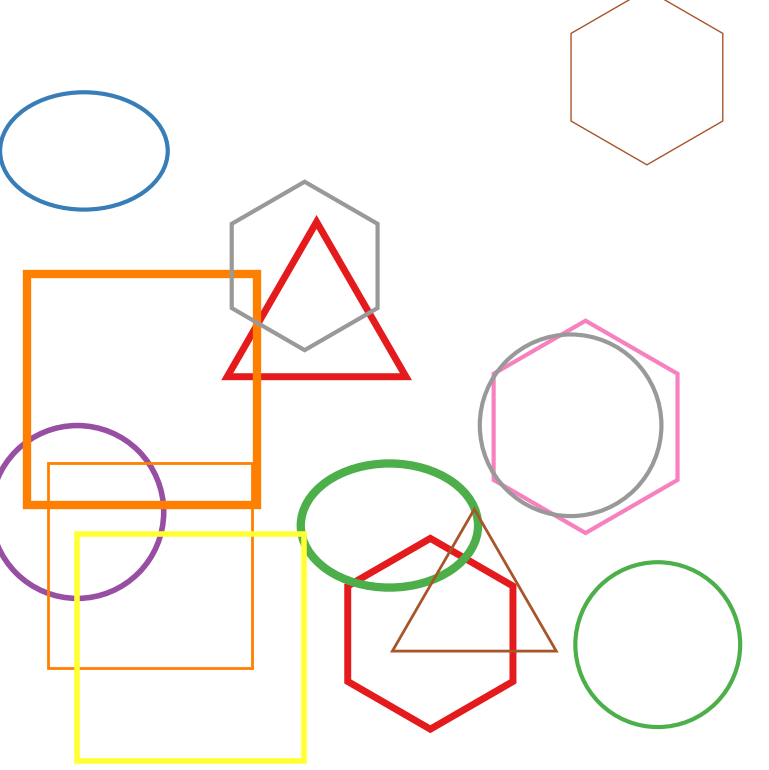[{"shape": "triangle", "thickness": 2.5, "radius": 0.67, "center": [0.411, 0.578]}, {"shape": "hexagon", "thickness": 2.5, "radius": 0.62, "center": [0.559, 0.177]}, {"shape": "oval", "thickness": 1.5, "radius": 0.54, "center": [0.109, 0.804]}, {"shape": "circle", "thickness": 1.5, "radius": 0.54, "center": [0.854, 0.163]}, {"shape": "oval", "thickness": 3, "radius": 0.58, "center": [0.506, 0.318]}, {"shape": "circle", "thickness": 2, "radius": 0.56, "center": [0.1, 0.335]}, {"shape": "square", "thickness": 3, "radius": 0.75, "center": [0.185, 0.494]}, {"shape": "square", "thickness": 1, "radius": 0.66, "center": [0.195, 0.265]}, {"shape": "square", "thickness": 2, "radius": 0.74, "center": [0.248, 0.159]}, {"shape": "triangle", "thickness": 1, "radius": 0.61, "center": [0.616, 0.216]}, {"shape": "hexagon", "thickness": 0.5, "radius": 0.57, "center": [0.84, 0.9]}, {"shape": "hexagon", "thickness": 1.5, "radius": 0.69, "center": [0.76, 0.446]}, {"shape": "hexagon", "thickness": 1.5, "radius": 0.55, "center": [0.396, 0.655]}, {"shape": "circle", "thickness": 1.5, "radius": 0.59, "center": [0.741, 0.448]}]